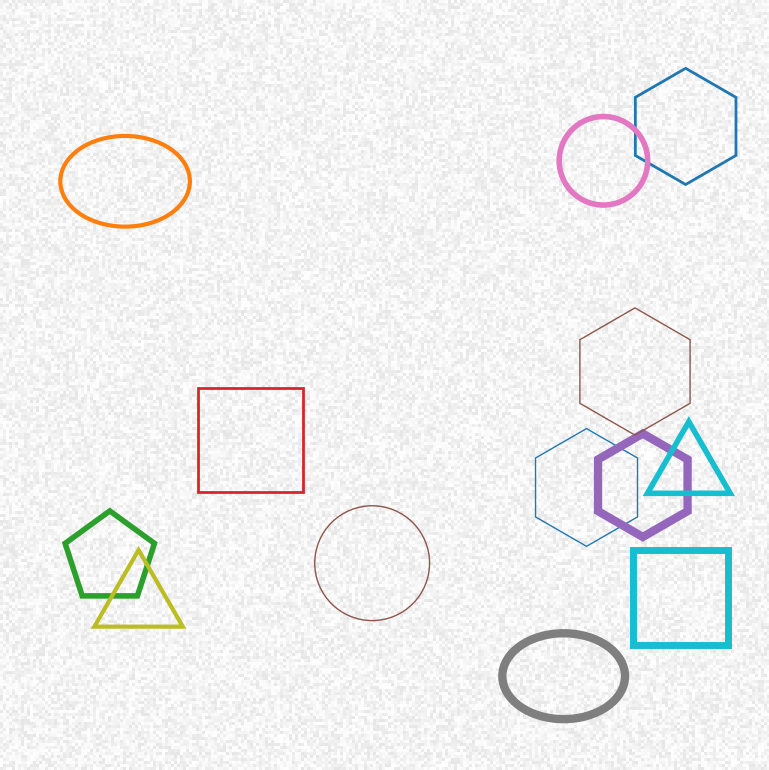[{"shape": "hexagon", "thickness": 0.5, "radius": 0.38, "center": [0.762, 0.367]}, {"shape": "hexagon", "thickness": 1, "radius": 0.38, "center": [0.89, 0.836]}, {"shape": "oval", "thickness": 1.5, "radius": 0.42, "center": [0.162, 0.765]}, {"shape": "pentagon", "thickness": 2, "radius": 0.31, "center": [0.143, 0.275]}, {"shape": "square", "thickness": 1, "radius": 0.34, "center": [0.325, 0.429]}, {"shape": "hexagon", "thickness": 3, "radius": 0.34, "center": [0.835, 0.37]}, {"shape": "hexagon", "thickness": 0.5, "radius": 0.41, "center": [0.825, 0.518]}, {"shape": "circle", "thickness": 0.5, "radius": 0.37, "center": [0.483, 0.269]}, {"shape": "circle", "thickness": 2, "radius": 0.29, "center": [0.784, 0.791]}, {"shape": "oval", "thickness": 3, "radius": 0.4, "center": [0.732, 0.122]}, {"shape": "triangle", "thickness": 1.5, "radius": 0.33, "center": [0.18, 0.219]}, {"shape": "triangle", "thickness": 2, "radius": 0.31, "center": [0.895, 0.39]}, {"shape": "square", "thickness": 2.5, "radius": 0.31, "center": [0.884, 0.224]}]